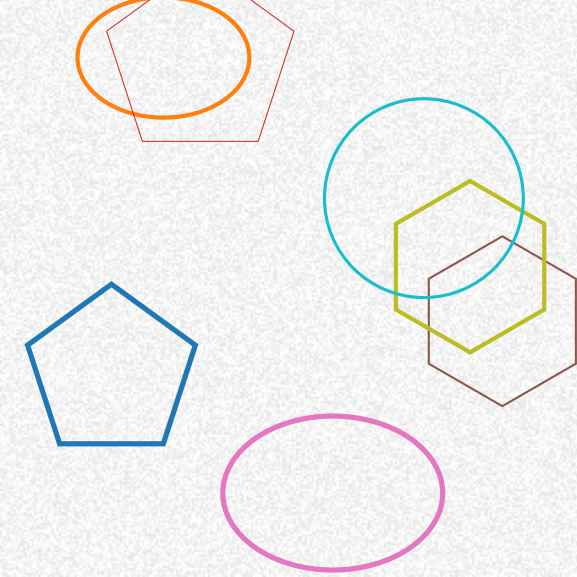[{"shape": "pentagon", "thickness": 2.5, "radius": 0.76, "center": [0.193, 0.354]}, {"shape": "oval", "thickness": 2, "radius": 0.74, "center": [0.283, 0.9]}, {"shape": "pentagon", "thickness": 0.5, "radius": 0.85, "center": [0.347, 0.892]}, {"shape": "hexagon", "thickness": 1, "radius": 0.74, "center": [0.87, 0.443]}, {"shape": "oval", "thickness": 2.5, "radius": 0.95, "center": [0.576, 0.145]}, {"shape": "hexagon", "thickness": 2, "radius": 0.74, "center": [0.814, 0.537]}, {"shape": "circle", "thickness": 1.5, "radius": 0.86, "center": [0.734, 0.656]}]